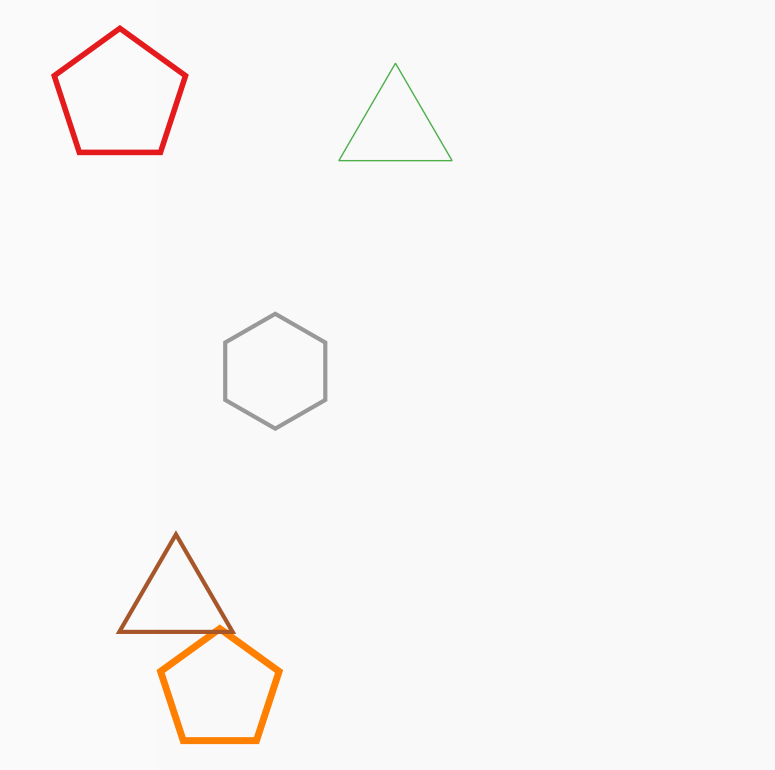[{"shape": "pentagon", "thickness": 2, "radius": 0.45, "center": [0.155, 0.874]}, {"shape": "triangle", "thickness": 0.5, "radius": 0.42, "center": [0.51, 0.834]}, {"shape": "pentagon", "thickness": 2.5, "radius": 0.4, "center": [0.284, 0.103]}, {"shape": "triangle", "thickness": 1.5, "radius": 0.42, "center": [0.227, 0.222]}, {"shape": "hexagon", "thickness": 1.5, "radius": 0.37, "center": [0.355, 0.518]}]